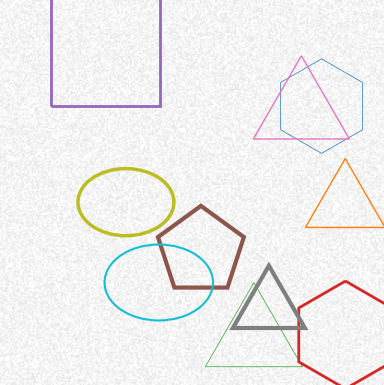[{"shape": "hexagon", "thickness": 0.5, "radius": 0.61, "center": [0.835, 0.724]}, {"shape": "triangle", "thickness": 1, "radius": 0.6, "center": [0.897, 0.469]}, {"shape": "triangle", "thickness": 0.5, "radius": 0.73, "center": [0.659, 0.12]}, {"shape": "hexagon", "thickness": 2, "radius": 0.7, "center": [0.897, 0.13]}, {"shape": "square", "thickness": 2, "radius": 0.71, "center": [0.274, 0.866]}, {"shape": "pentagon", "thickness": 3, "radius": 0.59, "center": [0.522, 0.348]}, {"shape": "triangle", "thickness": 1, "radius": 0.72, "center": [0.783, 0.711]}, {"shape": "triangle", "thickness": 3, "radius": 0.54, "center": [0.698, 0.202]}, {"shape": "oval", "thickness": 2.5, "radius": 0.62, "center": [0.327, 0.475]}, {"shape": "oval", "thickness": 1.5, "radius": 0.7, "center": [0.412, 0.266]}]